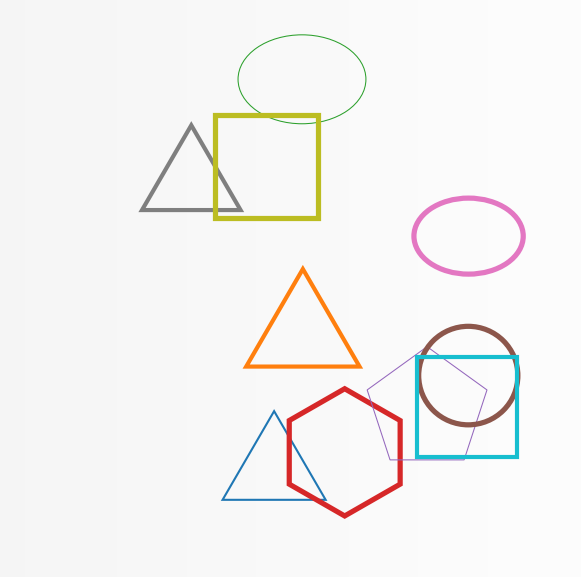[{"shape": "triangle", "thickness": 1, "radius": 0.51, "center": [0.472, 0.185]}, {"shape": "triangle", "thickness": 2, "radius": 0.56, "center": [0.521, 0.421]}, {"shape": "oval", "thickness": 0.5, "radius": 0.55, "center": [0.52, 0.862]}, {"shape": "hexagon", "thickness": 2.5, "radius": 0.55, "center": [0.593, 0.216]}, {"shape": "pentagon", "thickness": 0.5, "radius": 0.54, "center": [0.735, 0.29]}, {"shape": "circle", "thickness": 2.5, "radius": 0.43, "center": [0.806, 0.349]}, {"shape": "oval", "thickness": 2.5, "radius": 0.47, "center": [0.806, 0.59]}, {"shape": "triangle", "thickness": 2, "radius": 0.49, "center": [0.329, 0.684]}, {"shape": "square", "thickness": 2.5, "radius": 0.44, "center": [0.458, 0.711]}, {"shape": "square", "thickness": 2, "radius": 0.43, "center": [0.804, 0.295]}]